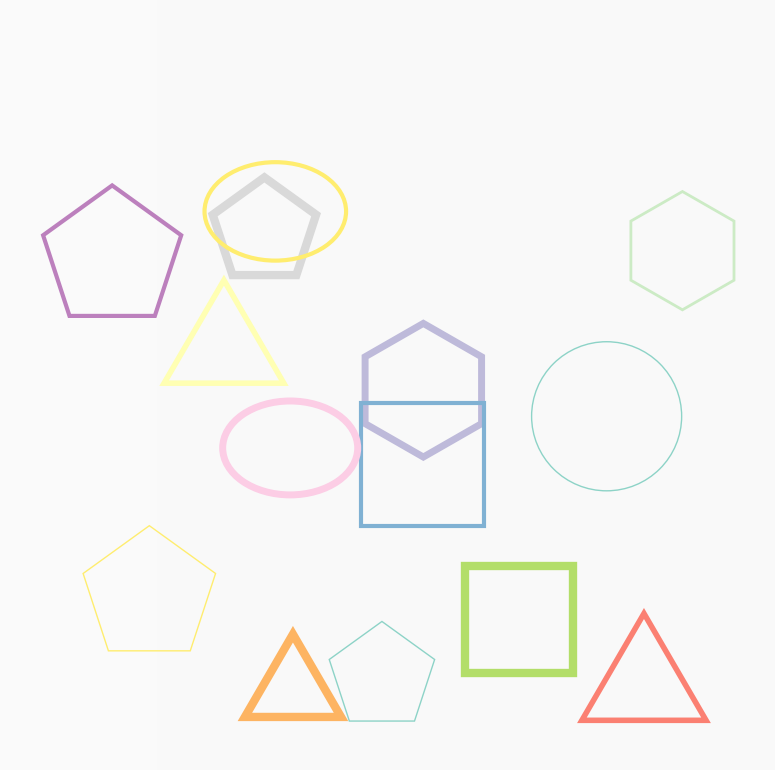[{"shape": "circle", "thickness": 0.5, "radius": 0.48, "center": [0.783, 0.459]}, {"shape": "pentagon", "thickness": 0.5, "radius": 0.36, "center": [0.493, 0.121]}, {"shape": "triangle", "thickness": 2, "radius": 0.45, "center": [0.289, 0.547]}, {"shape": "hexagon", "thickness": 2.5, "radius": 0.43, "center": [0.546, 0.493]}, {"shape": "triangle", "thickness": 2, "radius": 0.46, "center": [0.831, 0.111]}, {"shape": "square", "thickness": 1.5, "radius": 0.4, "center": [0.545, 0.397]}, {"shape": "triangle", "thickness": 3, "radius": 0.36, "center": [0.378, 0.105]}, {"shape": "square", "thickness": 3, "radius": 0.35, "center": [0.67, 0.195]}, {"shape": "oval", "thickness": 2.5, "radius": 0.44, "center": [0.374, 0.418]}, {"shape": "pentagon", "thickness": 3, "radius": 0.35, "center": [0.341, 0.699]}, {"shape": "pentagon", "thickness": 1.5, "radius": 0.47, "center": [0.145, 0.666]}, {"shape": "hexagon", "thickness": 1, "radius": 0.38, "center": [0.881, 0.674]}, {"shape": "oval", "thickness": 1.5, "radius": 0.46, "center": [0.355, 0.725]}, {"shape": "pentagon", "thickness": 0.5, "radius": 0.45, "center": [0.193, 0.227]}]